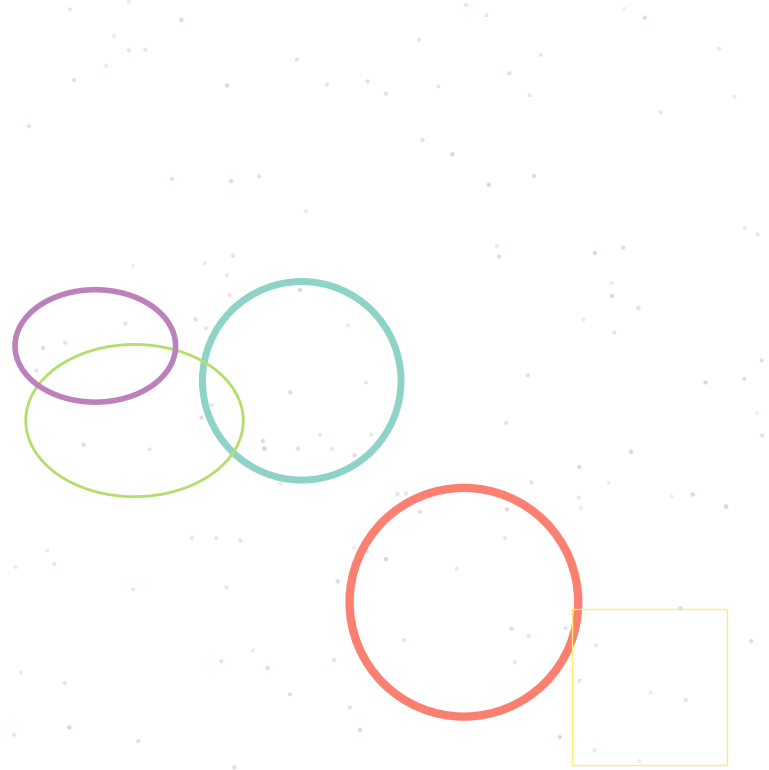[{"shape": "circle", "thickness": 2.5, "radius": 0.64, "center": [0.392, 0.505]}, {"shape": "circle", "thickness": 3, "radius": 0.74, "center": [0.602, 0.218]}, {"shape": "oval", "thickness": 1, "radius": 0.71, "center": [0.175, 0.454]}, {"shape": "oval", "thickness": 2, "radius": 0.52, "center": [0.124, 0.551]}, {"shape": "square", "thickness": 0.5, "radius": 0.51, "center": [0.843, 0.108]}]